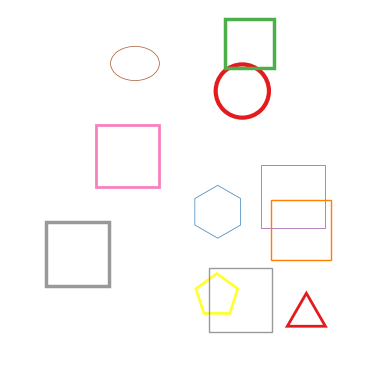[{"shape": "circle", "thickness": 3, "radius": 0.35, "center": [0.629, 0.764]}, {"shape": "triangle", "thickness": 2, "radius": 0.29, "center": [0.796, 0.181]}, {"shape": "hexagon", "thickness": 0.5, "radius": 0.34, "center": [0.566, 0.45]}, {"shape": "square", "thickness": 2.5, "radius": 0.31, "center": [0.648, 0.887]}, {"shape": "square", "thickness": 0.5, "radius": 0.41, "center": [0.762, 0.489]}, {"shape": "square", "thickness": 1, "radius": 0.39, "center": [0.782, 0.403]}, {"shape": "pentagon", "thickness": 2, "radius": 0.29, "center": [0.563, 0.232]}, {"shape": "oval", "thickness": 0.5, "radius": 0.32, "center": [0.351, 0.835]}, {"shape": "square", "thickness": 2, "radius": 0.41, "center": [0.331, 0.595]}, {"shape": "square", "thickness": 1, "radius": 0.41, "center": [0.625, 0.221]}, {"shape": "square", "thickness": 2.5, "radius": 0.41, "center": [0.201, 0.34]}]